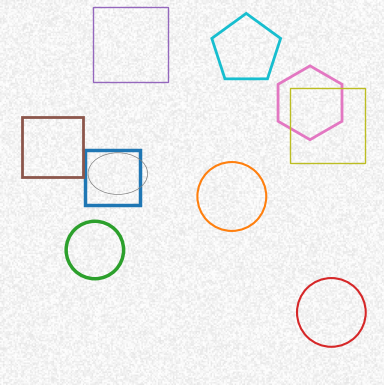[{"shape": "square", "thickness": 2.5, "radius": 0.36, "center": [0.293, 0.54]}, {"shape": "circle", "thickness": 1.5, "radius": 0.45, "center": [0.602, 0.49]}, {"shape": "circle", "thickness": 2.5, "radius": 0.37, "center": [0.246, 0.351]}, {"shape": "circle", "thickness": 1.5, "radius": 0.45, "center": [0.861, 0.188]}, {"shape": "square", "thickness": 1, "radius": 0.49, "center": [0.34, 0.885]}, {"shape": "square", "thickness": 2, "radius": 0.39, "center": [0.137, 0.617]}, {"shape": "hexagon", "thickness": 2, "radius": 0.48, "center": [0.805, 0.733]}, {"shape": "oval", "thickness": 0.5, "radius": 0.39, "center": [0.306, 0.549]}, {"shape": "square", "thickness": 1, "radius": 0.49, "center": [0.85, 0.674]}, {"shape": "pentagon", "thickness": 2, "radius": 0.47, "center": [0.639, 0.871]}]